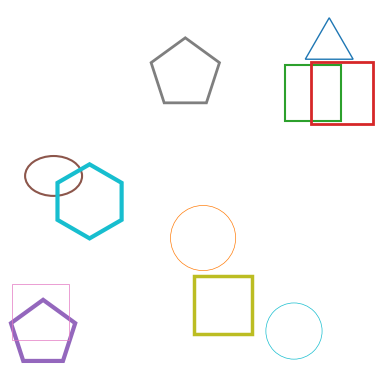[{"shape": "triangle", "thickness": 1, "radius": 0.36, "center": [0.855, 0.882]}, {"shape": "circle", "thickness": 0.5, "radius": 0.42, "center": [0.528, 0.382]}, {"shape": "square", "thickness": 1.5, "radius": 0.37, "center": [0.812, 0.759]}, {"shape": "square", "thickness": 2, "radius": 0.4, "center": [0.888, 0.758]}, {"shape": "pentagon", "thickness": 3, "radius": 0.44, "center": [0.112, 0.133]}, {"shape": "oval", "thickness": 1.5, "radius": 0.37, "center": [0.139, 0.543]}, {"shape": "square", "thickness": 0.5, "radius": 0.37, "center": [0.105, 0.19]}, {"shape": "pentagon", "thickness": 2, "radius": 0.47, "center": [0.481, 0.808]}, {"shape": "square", "thickness": 2.5, "radius": 0.38, "center": [0.578, 0.207]}, {"shape": "hexagon", "thickness": 3, "radius": 0.48, "center": [0.233, 0.477]}, {"shape": "circle", "thickness": 0.5, "radius": 0.37, "center": [0.764, 0.14]}]